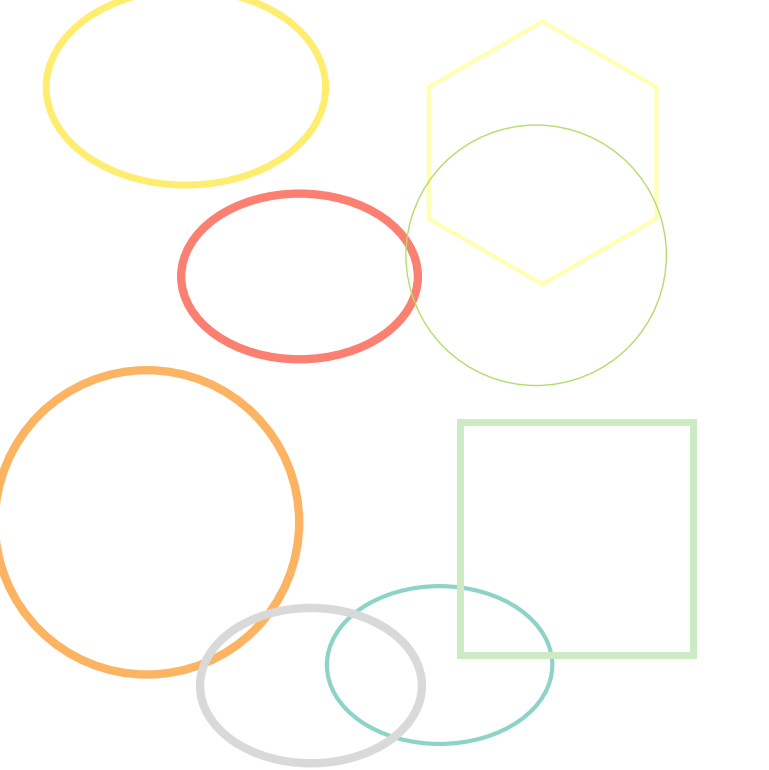[{"shape": "oval", "thickness": 1.5, "radius": 0.73, "center": [0.571, 0.136]}, {"shape": "hexagon", "thickness": 1.5, "radius": 0.85, "center": [0.705, 0.801]}, {"shape": "oval", "thickness": 3, "radius": 0.77, "center": [0.389, 0.641]}, {"shape": "circle", "thickness": 3, "radius": 0.99, "center": [0.191, 0.322]}, {"shape": "circle", "thickness": 0.5, "radius": 0.85, "center": [0.696, 0.668]}, {"shape": "oval", "thickness": 3, "radius": 0.72, "center": [0.404, 0.11]}, {"shape": "square", "thickness": 2.5, "radius": 0.76, "center": [0.749, 0.3]}, {"shape": "oval", "thickness": 2.5, "radius": 0.91, "center": [0.241, 0.887]}]